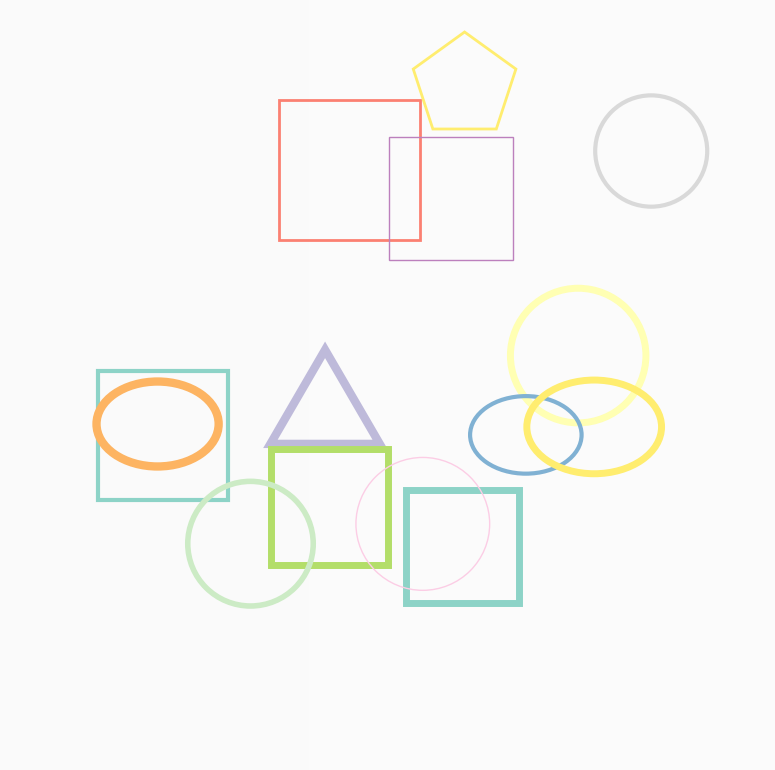[{"shape": "square", "thickness": 1.5, "radius": 0.42, "center": [0.21, 0.435]}, {"shape": "square", "thickness": 2.5, "radius": 0.37, "center": [0.597, 0.29]}, {"shape": "circle", "thickness": 2.5, "radius": 0.44, "center": [0.746, 0.538]}, {"shape": "triangle", "thickness": 3, "radius": 0.41, "center": [0.419, 0.464]}, {"shape": "square", "thickness": 1, "radius": 0.46, "center": [0.451, 0.779]}, {"shape": "oval", "thickness": 1.5, "radius": 0.36, "center": [0.679, 0.435]}, {"shape": "oval", "thickness": 3, "radius": 0.39, "center": [0.203, 0.449]}, {"shape": "square", "thickness": 2.5, "radius": 0.38, "center": [0.425, 0.342]}, {"shape": "circle", "thickness": 0.5, "radius": 0.43, "center": [0.546, 0.32]}, {"shape": "circle", "thickness": 1.5, "radius": 0.36, "center": [0.84, 0.804]}, {"shape": "square", "thickness": 0.5, "radius": 0.4, "center": [0.582, 0.742]}, {"shape": "circle", "thickness": 2, "radius": 0.4, "center": [0.323, 0.294]}, {"shape": "oval", "thickness": 2.5, "radius": 0.43, "center": [0.767, 0.446]}, {"shape": "pentagon", "thickness": 1, "radius": 0.35, "center": [0.599, 0.889]}]